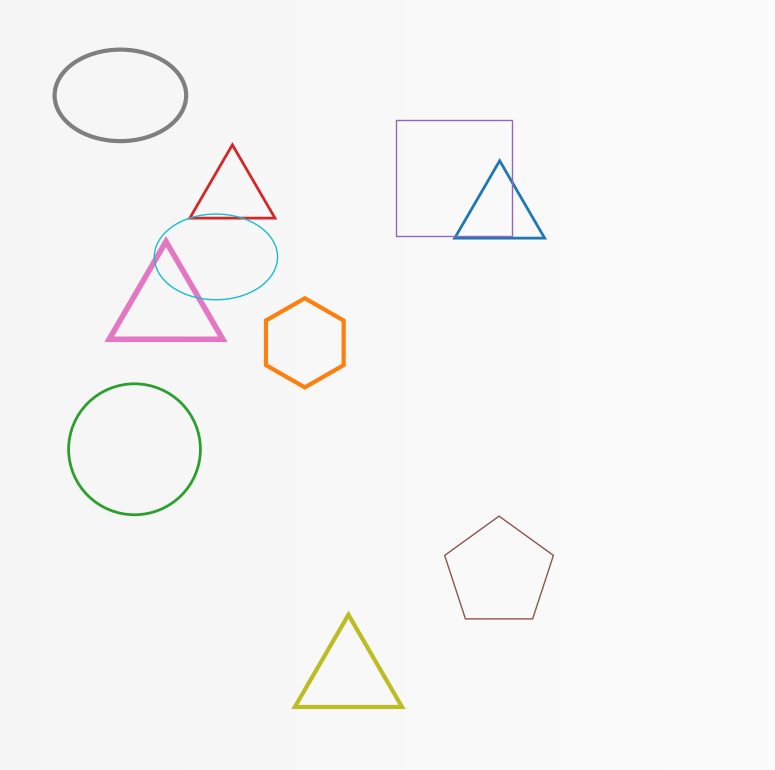[{"shape": "triangle", "thickness": 1, "radius": 0.34, "center": [0.645, 0.724]}, {"shape": "hexagon", "thickness": 1.5, "radius": 0.29, "center": [0.393, 0.555]}, {"shape": "circle", "thickness": 1, "radius": 0.43, "center": [0.174, 0.417]}, {"shape": "triangle", "thickness": 1, "radius": 0.32, "center": [0.3, 0.748]}, {"shape": "square", "thickness": 0.5, "radius": 0.37, "center": [0.586, 0.769]}, {"shape": "pentagon", "thickness": 0.5, "radius": 0.37, "center": [0.644, 0.256]}, {"shape": "triangle", "thickness": 2, "radius": 0.42, "center": [0.214, 0.602]}, {"shape": "oval", "thickness": 1.5, "radius": 0.42, "center": [0.155, 0.876]}, {"shape": "triangle", "thickness": 1.5, "radius": 0.4, "center": [0.45, 0.122]}, {"shape": "oval", "thickness": 0.5, "radius": 0.4, "center": [0.279, 0.666]}]